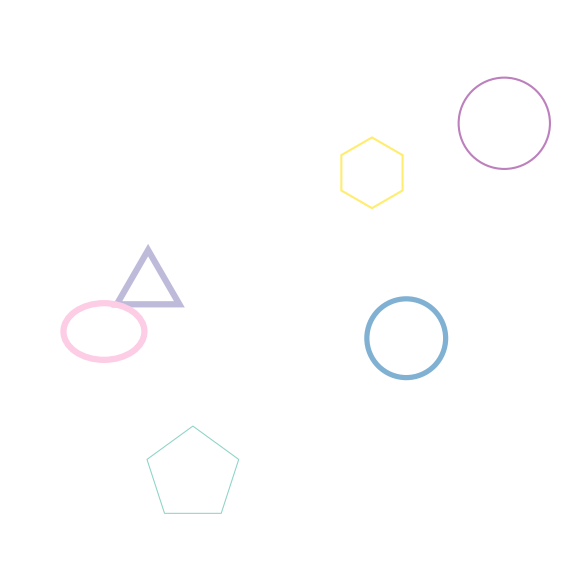[{"shape": "pentagon", "thickness": 0.5, "radius": 0.42, "center": [0.334, 0.178]}, {"shape": "triangle", "thickness": 3, "radius": 0.31, "center": [0.256, 0.503]}, {"shape": "circle", "thickness": 2.5, "radius": 0.34, "center": [0.703, 0.413]}, {"shape": "oval", "thickness": 3, "radius": 0.35, "center": [0.18, 0.425]}, {"shape": "circle", "thickness": 1, "radius": 0.4, "center": [0.873, 0.786]}, {"shape": "hexagon", "thickness": 1, "radius": 0.31, "center": [0.644, 0.7]}]